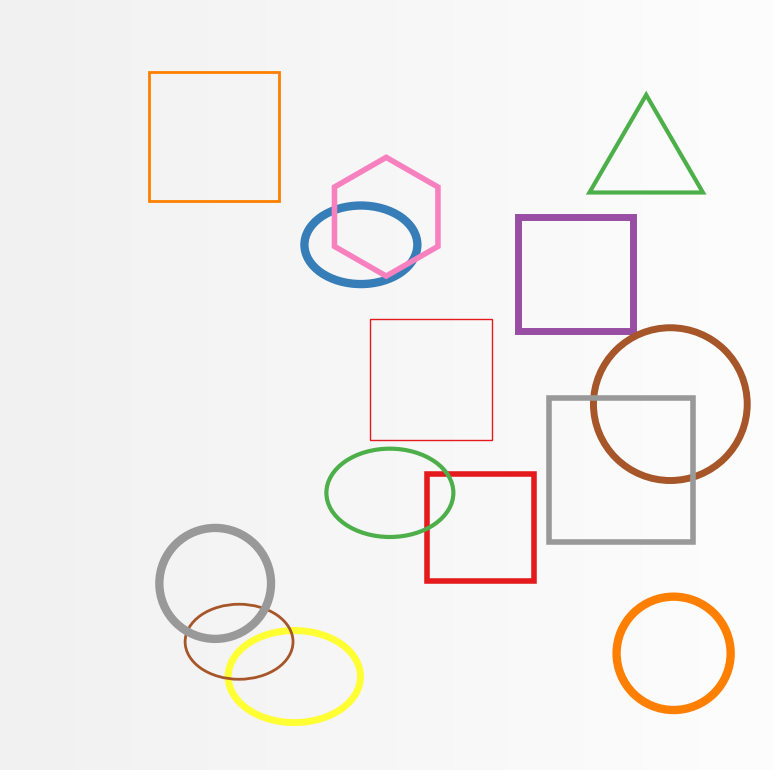[{"shape": "square", "thickness": 2, "radius": 0.35, "center": [0.62, 0.315]}, {"shape": "square", "thickness": 0.5, "radius": 0.39, "center": [0.556, 0.508]}, {"shape": "oval", "thickness": 3, "radius": 0.36, "center": [0.466, 0.682]}, {"shape": "triangle", "thickness": 1.5, "radius": 0.42, "center": [0.834, 0.792]}, {"shape": "oval", "thickness": 1.5, "radius": 0.41, "center": [0.503, 0.36]}, {"shape": "square", "thickness": 2.5, "radius": 0.37, "center": [0.742, 0.644]}, {"shape": "circle", "thickness": 3, "radius": 0.37, "center": [0.869, 0.151]}, {"shape": "square", "thickness": 1, "radius": 0.42, "center": [0.276, 0.822]}, {"shape": "oval", "thickness": 2.5, "radius": 0.43, "center": [0.38, 0.121]}, {"shape": "circle", "thickness": 2.5, "radius": 0.5, "center": [0.865, 0.475]}, {"shape": "oval", "thickness": 1, "radius": 0.35, "center": [0.308, 0.167]}, {"shape": "hexagon", "thickness": 2, "radius": 0.39, "center": [0.498, 0.719]}, {"shape": "circle", "thickness": 3, "radius": 0.36, "center": [0.278, 0.242]}, {"shape": "square", "thickness": 2, "radius": 0.47, "center": [0.801, 0.39]}]